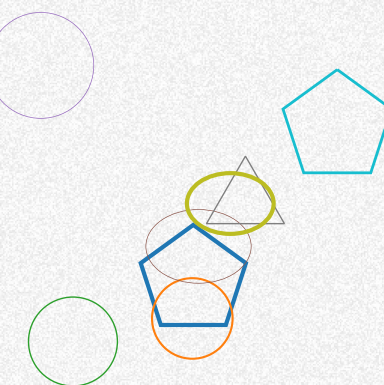[{"shape": "pentagon", "thickness": 3, "radius": 0.72, "center": [0.502, 0.272]}, {"shape": "circle", "thickness": 1.5, "radius": 0.52, "center": [0.5, 0.173]}, {"shape": "circle", "thickness": 1, "radius": 0.58, "center": [0.19, 0.113]}, {"shape": "circle", "thickness": 0.5, "radius": 0.69, "center": [0.106, 0.83]}, {"shape": "oval", "thickness": 0.5, "radius": 0.68, "center": [0.516, 0.36]}, {"shape": "triangle", "thickness": 1, "radius": 0.58, "center": [0.637, 0.478]}, {"shape": "oval", "thickness": 3, "radius": 0.56, "center": [0.598, 0.471]}, {"shape": "pentagon", "thickness": 2, "radius": 0.74, "center": [0.876, 0.671]}]